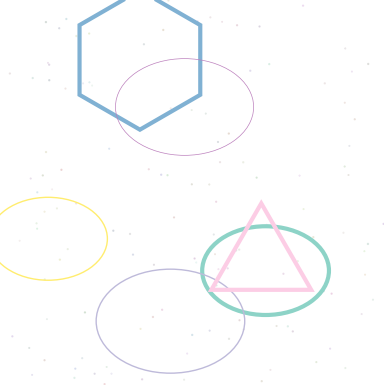[{"shape": "oval", "thickness": 3, "radius": 0.82, "center": [0.69, 0.297]}, {"shape": "oval", "thickness": 1, "radius": 0.96, "center": [0.443, 0.166]}, {"shape": "hexagon", "thickness": 3, "radius": 0.91, "center": [0.363, 0.844]}, {"shape": "triangle", "thickness": 3, "radius": 0.75, "center": [0.679, 0.322]}, {"shape": "oval", "thickness": 0.5, "radius": 0.9, "center": [0.479, 0.722]}, {"shape": "oval", "thickness": 1, "radius": 0.77, "center": [0.125, 0.38]}]